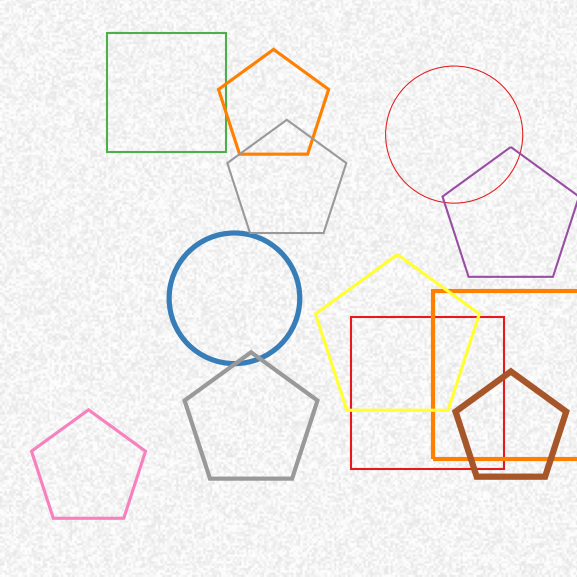[{"shape": "square", "thickness": 1, "radius": 0.66, "center": [0.74, 0.319]}, {"shape": "circle", "thickness": 0.5, "radius": 0.59, "center": [0.786, 0.766]}, {"shape": "circle", "thickness": 2.5, "radius": 0.57, "center": [0.406, 0.483]}, {"shape": "square", "thickness": 1, "radius": 0.51, "center": [0.289, 0.838]}, {"shape": "pentagon", "thickness": 1, "radius": 0.62, "center": [0.884, 0.62]}, {"shape": "square", "thickness": 2, "radius": 0.73, "center": [0.896, 0.349]}, {"shape": "pentagon", "thickness": 1.5, "radius": 0.5, "center": [0.474, 0.813]}, {"shape": "pentagon", "thickness": 1.5, "radius": 0.75, "center": [0.688, 0.409]}, {"shape": "pentagon", "thickness": 3, "radius": 0.5, "center": [0.885, 0.255]}, {"shape": "pentagon", "thickness": 1.5, "radius": 0.52, "center": [0.153, 0.186]}, {"shape": "pentagon", "thickness": 1, "radius": 0.54, "center": [0.497, 0.683]}, {"shape": "pentagon", "thickness": 2, "radius": 0.6, "center": [0.435, 0.268]}]